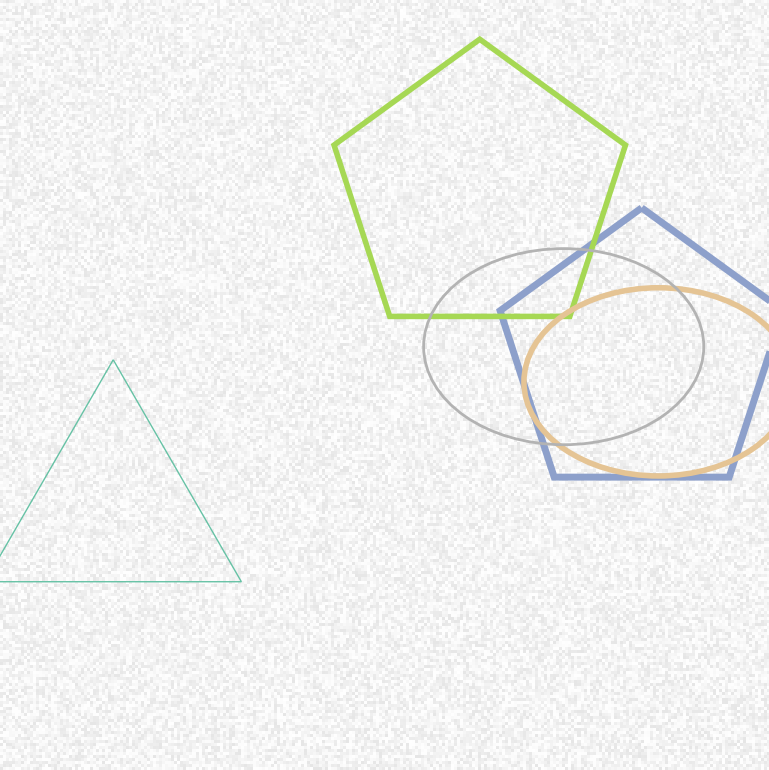[{"shape": "triangle", "thickness": 0.5, "radius": 0.96, "center": [0.147, 0.341]}, {"shape": "pentagon", "thickness": 2.5, "radius": 0.97, "center": [0.833, 0.537]}, {"shape": "pentagon", "thickness": 2, "radius": 0.99, "center": [0.623, 0.75]}, {"shape": "oval", "thickness": 2, "radius": 0.87, "center": [0.855, 0.504]}, {"shape": "oval", "thickness": 1, "radius": 0.91, "center": [0.732, 0.55]}]